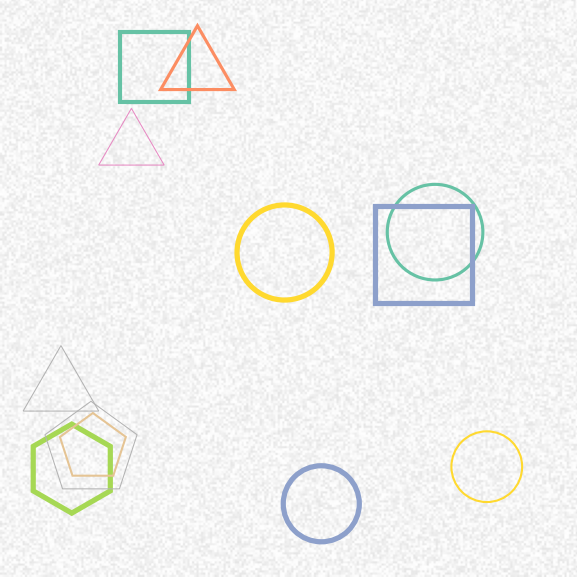[{"shape": "circle", "thickness": 1.5, "radius": 0.41, "center": [0.753, 0.597]}, {"shape": "square", "thickness": 2, "radius": 0.3, "center": [0.268, 0.883]}, {"shape": "triangle", "thickness": 1.5, "radius": 0.37, "center": [0.342, 0.881]}, {"shape": "square", "thickness": 2.5, "radius": 0.42, "center": [0.733, 0.559]}, {"shape": "circle", "thickness": 2.5, "radius": 0.33, "center": [0.556, 0.127]}, {"shape": "triangle", "thickness": 0.5, "radius": 0.33, "center": [0.228, 0.746]}, {"shape": "hexagon", "thickness": 2.5, "radius": 0.39, "center": [0.124, 0.188]}, {"shape": "circle", "thickness": 2.5, "radius": 0.41, "center": [0.493, 0.562]}, {"shape": "circle", "thickness": 1, "radius": 0.31, "center": [0.843, 0.191]}, {"shape": "pentagon", "thickness": 1, "radius": 0.3, "center": [0.161, 0.224]}, {"shape": "triangle", "thickness": 0.5, "radius": 0.38, "center": [0.106, 0.325]}, {"shape": "pentagon", "thickness": 0.5, "radius": 0.42, "center": [0.158, 0.22]}]